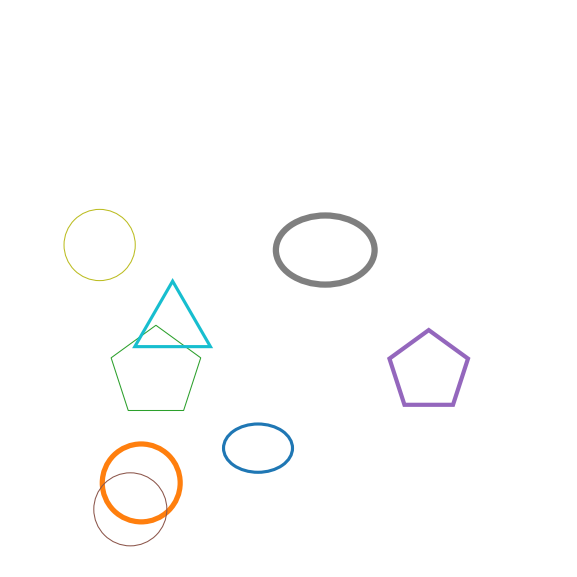[{"shape": "oval", "thickness": 1.5, "radius": 0.3, "center": [0.447, 0.223]}, {"shape": "circle", "thickness": 2.5, "radius": 0.34, "center": [0.245, 0.163]}, {"shape": "pentagon", "thickness": 0.5, "radius": 0.41, "center": [0.27, 0.354]}, {"shape": "pentagon", "thickness": 2, "radius": 0.36, "center": [0.742, 0.356]}, {"shape": "circle", "thickness": 0.5, "radius": 0.32, "center": [0.226, 0.117]}, {"shape": "oval", "thickness": 3, "radius": 0.43, "center": [0.563, 0.566]}, {"shape": "circle", "thickness": 0.5, "radius": 0.31, "center": [0.173, 0.575]}, {"shape": "triangle", "thickness": 1.5, "radius": 0.38, "center": [0.299, 0.437]}]